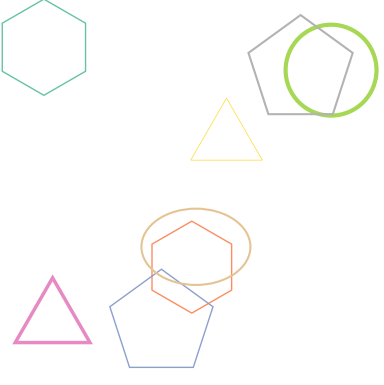[{"shape": "hexagon", "thickness": 1, "radius": 0.62, "center": [0.114, 0.877]}, {"shape": "hexagon", "thickness": 1, "radius": 0.6, "center": [0.498, 0.306]}, {"shape": "pentagon", "thickness": 1, "radius": 0.7, "center": [0.419, 0.16]}, {"shape": "triangle", "thickness": 2.5, "radius": 0.56, "center": [0.137, 0.166]}, {"shape": "circle", "thickness": 3, "radius": 0.59, "center": [0.86, 0.818]}, {"shape": "triangle", "thickness": 0.5, "radius": 0.54, "center": [0.588, 0.638]}, {"shape": "oval", "thickness": 1.5, "radius": 0.71, "center": [0.509, 0.359]}, {"shape": "pentagon", "thickness": 1.5, "radius": 0.71, "center": [0.781, 0.819]}]